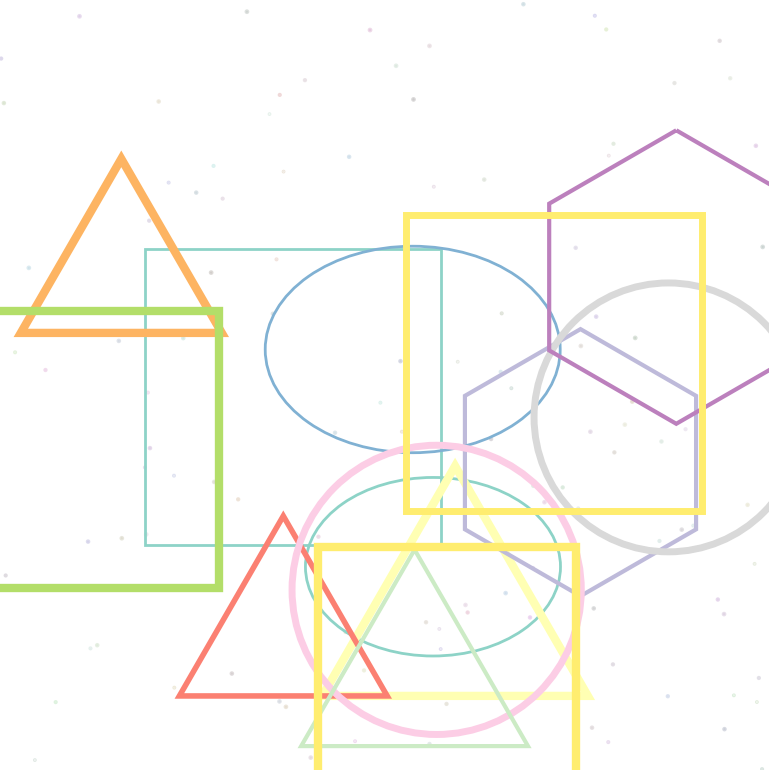[{"shape": "oval", "thickness": 1, "radius": 0.83, "center": [0.562, 0.264]}, {"shape": "square", "thickness": 1, "radius": 0.96, "center": [0.381, 0.484]}, {"shape": "triangle", "thickness": 3, "radius": 1.0, "center": [0.591, 0.196]}, {"shape": "hexagon", "thickness": 1.5, "radius": 0.87, "center": [0.754, 0.399]}, {"shape": "triangle", "thickness": 2, "radius": 0.78, "center": [0.368, 0.174]}, {"shape": "oval", "thickness": 1, "radius": 0.96, "center": [0.536, 0.546]}, {"shape": "triangle", "thickness": 3, "radius": 0.75, "center": [0.158, 0.643]}, {"shape": "square", "thickness": 3, "radius": 0.9, "center": [0.104, 0.416]}, {"shape": "circle", "thickness": 2.5, "radius": 0.94, "center": [0.567, 0.234]}, {"shape": "circle", "thickness": 2.5, "radius": 0.87, "center": [0.868, 0.458]}, {"shape": "hexagon", "thickness": 1.5, "radius": 0.95, "center": [0.878, 0.64]}, {"shape": "triangle", "thickness": 1.5, "radius": 0.85, "center": [0.538, 0.116]}, {"shape": "square", "thickness": 3, "radius": 0.84, "center": [0.58, 0.122]}, {"shape": "square", "thickness": 2.5, "radius": 0.96, "center": [0.719, 0.529]}]